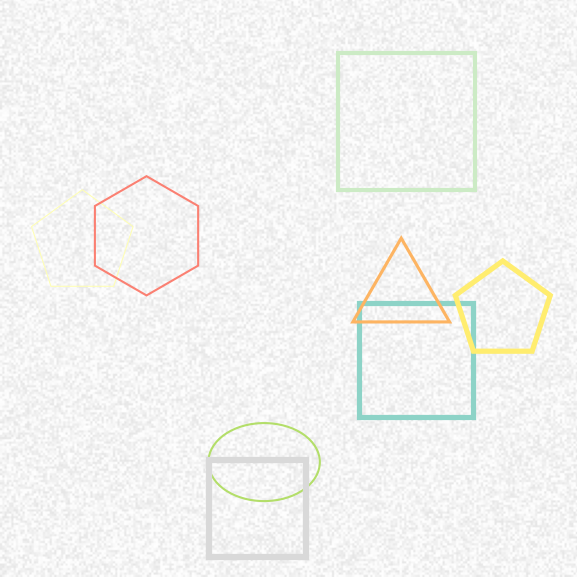[{"shape": "square", "thickness": 2.5, "radius": 0.49, "center": [0.72, 0.375]}, {"shape": "pentagon", "thickness": 0.5, "radius": 0.46, "center": [0.143, 0.578]}, {"shape": "hexagon", "thickness": 1, "radius": 0.52, "center": [0.254, 0.591]}, {"shape": "triangle", "thickness": 1.5, "radius": 0.48, "center": [0.695, 0.49]}, {"shape": "oval", "thickness": 1, "radius": 0.48, "center": [0.457, 0.199]}, {"shape": "square", "thickness": 3, "radius": 0.42, "center": [0.446, 0.119]}, {"shape": "square", "thickness": 2, "radius": 0.59, "center": [0.704, 0.789]}, {"shape": "pentagon", "thickness": 2.5, "radius": 0.43, "center": [0.871, 0.461]}]